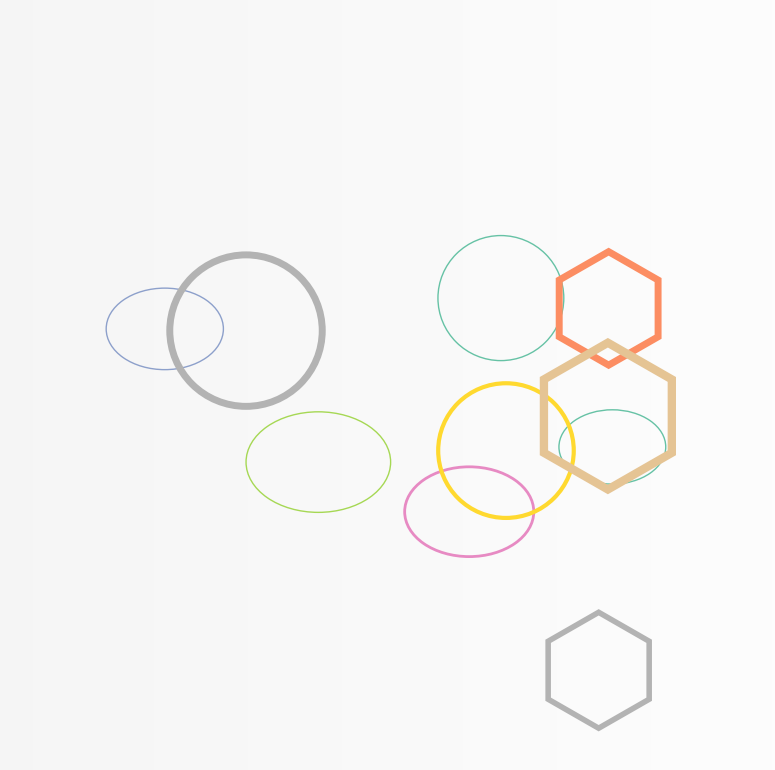[{"shape": "oval", "thickness": 0.5, "radius": 0.34, "center": [0.79, 0.42]}, {"shape": "circle", "thickness": 0.5, "radius": 0.41, "center": [0.646, 0.613]}, {"shape": "hexagon", "thickness": 2.5, "radius": 0.37, "center": [0.785, 0.599]}, {"shape": "oval", "thickness": 0.5, "radius": 0.38, "center": [0.213, 0.573]}, {"shape": "oval", "thickness": 1, "radius": 0.42, "center": [0.605, 0.335]}, {"shape": "oval", "thickness": 0.5, "radius": 0.47, "center": [0.411, 0.4]}, {"shape": "circle", "thickness": 1.5, "radius": 0.44, "center": [0.653, 0.415]}, {"shape": "hexagon", "thickness": 3, "radius": 0.48, "center": [0.784, 0.46]}, {"shape": "hexagon", "thickness": 2, "radius": 0.38, "center": [0.772, 0.13]}, {"shape": "circle", "thickness": 2.5, "radius": 0.49, "center": [0.317, 0.571]}]